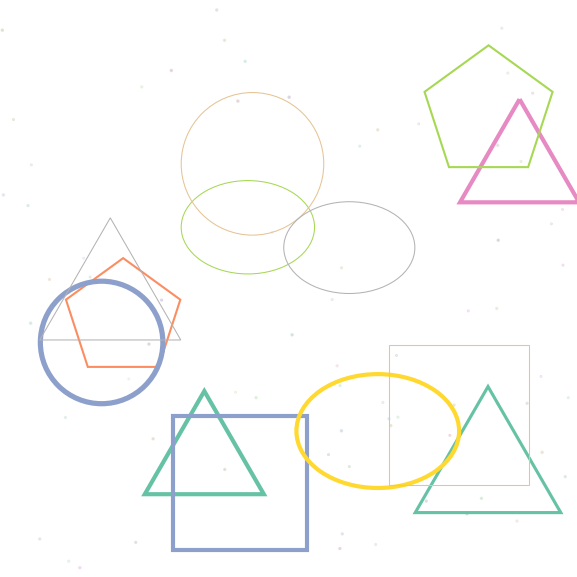[{"shape": "triangle", "thickness": 1.5, "radius": 0.73, "center": [0.845, 0.184]}, {"shape": "triangle", "thickness": 2, "radius": 0.59, "center": [0.354, 0.203]}, {"shape": "pentagon", "thickness": 1, "radius": 0.52, "center": [0.213, 0.448]}, {"shape": "circle", "thickness": 2.5, "radius": 0.53, "center": [0.176, 0.406]}, {"shape": "square", "thickness": 2, "radius": 0.58, "center": [0.416, 0.163]}, {"shape": "triangle", "thickness": 2, "radius": 0.6, "center": [0.9, 0.708]}, {"shape": "pentagon", "thickness": 1, "radius": 0.58, "center": [0.846, 0.804]}, {"shape": "oval", "thickness": 0.5, "radius": 0.58, "center": [0.429, 0.606]}, {"shape": "oval", "thickness": 2, "radius": 0.7, "center": [0.654, 0.253]}, {"shape": "circle", "thickness": 0.5, "radius": 0.62, "center": [0.437, 0.715]}, {"shape": "square", "thickness": 0.5, "radius": 0.61, "center": [0.795, 0.28]}, {"shape": "oval", "thickness": 0.5, "radius": 0.57, "center": [0.605, 0.57]}, {"shape": "triangle", "thickness": 0.5, "radius": 0.7, "center": [0.191, 0.481]}]